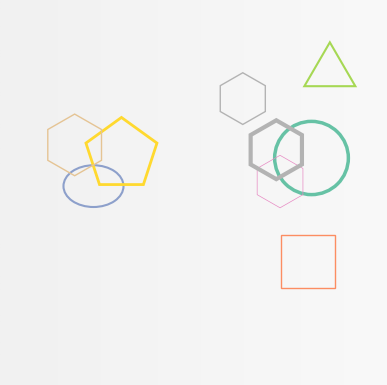[{"shape": "circle", "thickness": 2.5, "radius": 0.48, "center": [0.804, 0.59]}, {"shape": "square", "thickness": 1, "radius": 0.35, "center": [0.795, 0.321]}, {"shape": "oval", "thickness": 1.5, "radius": 0.39, "center": [0.241, 0.517]}, {"shape": "hexagon", "thickness": 0.5, "radius": 0.34, "center": [0.723, 0.528]}, {"shape": "triangle", "thickness": 1.5, "radius": 0.38, "center": [0.851, 0.814]}, {"shape": "pentagon", "thickness": 2, "radius": 0.48, "center": [0.313, 0.599]}, {"shape": "hexagon", "thickness": 1, "radius": 0.4, "center": [0.193, 0.624]}, {"shape": "hexagon", "thickness": 1, "radius": 0.34, "center": [0.627, 0.744]}, {"shape": "hexagon", "thickness": 3, "radius": 0.38, "center": [0.713, 0.611]}]